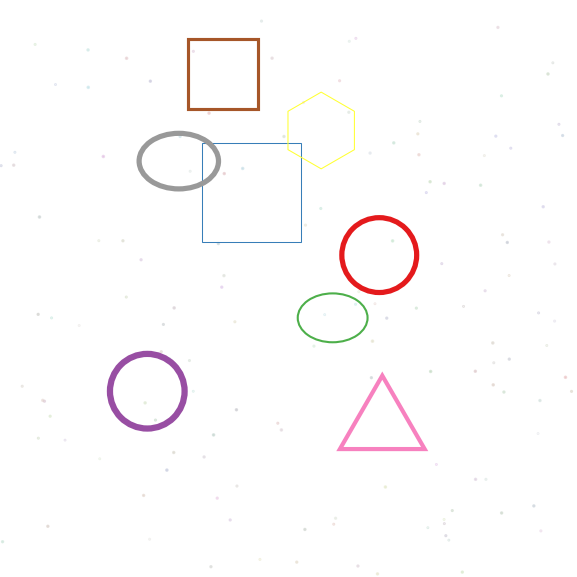[{"shape": "circle", "thickness": 2.5, "radius": 0.32, "center": [0.657, 0.557]}, {"shape": "square", "thickness": 0.5, "radius": 0.43, "center": [0.435, 0.666]}, {"shape": "oval", "thickness": 1, "radius": 0.3, "center": [0.576, 0.449]}, {"shape": "circle", "thickness": 3, "radius": 0.32, "center": [0.255, 0.322]}, {"shape": "hexagon", "thickness": 0.5, "radius": 0.33, "center": [0.556, 0.773]}, {"shape": "square", "thickness": 1.5, "radius": 0.3, "center": [0.386, 0.871]}, {"shape": "triangle", "thickness": 2, "radius": 0.42, "center": [0.662, 0.264]}, {"shape": "oval", "thickness": 2.5, "radius": 0.34, "center": [0.31, 0.72]}]